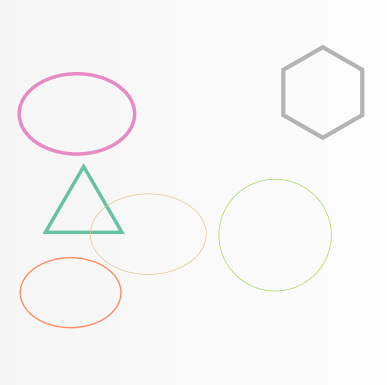[{"shape": "triangle", "thickness": 2.5, "radius": 0.57, "center": [0.216, 0.454]}, {"shape": "oval", "thickness": 1, "radius": 0.65, "center": [0.182, 0.24]}, {"shape": "oval", "thickness": 2.5, "radius": 0.74, "center": [0.198, 0.704]}, {"shape": "circle", "thickness": 0.5, "radius": 0.73, "center": [0.71, 0.389]}, {"shape": "oval", "thickness": 0.5, "radius": 0.75, "center": [0.383, 0.392]}, {"shape": "hexagon", "thickness": 3, "radius": 0.59, "center": [0.833, 0.76]}]